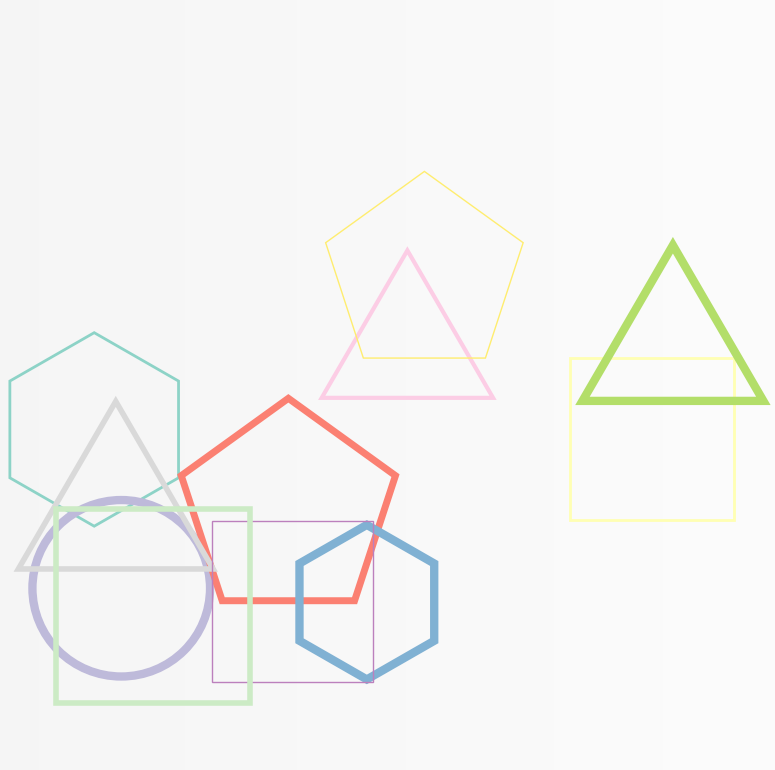[{"shape": "hexagon", "thickness": 1, "radius": 0.63, "center": [0.122, 0.442]}, {"shape": "square", "thickness": 1, "radius": 0.53, "center": [0.841, 0.43]}, {"shape": "circle", "thickness": 3, "radius": 0.57, "center": [0.156, 0.236]}, {"shape": "pentagon", "thickness": 2.5, "radius": 0.73, "center": [0.372, 0.337]}, {"shape": "hexagon", "thickness": 3, "radius": 0.5, "center": [0.473, 0.218]}, {"shape": "triangle", "thickness": 3, "radius": 0.67, "center": [0.868, 0.547]}, {"shape": "triangle", "thickness": 1.5, "radius": 0.64, "center": [0.526, 0.547]}, {"shape": "triangle", "thickness": 2, "radius": 0.73, "center": [0.149, 0.334]}, {"shape": "square", "thickness": 0.5, "radius": 0.52, "center": [0.378, 0.219]}, {"shape": "square", "thickness": 2, "radius": 0.63, "center": [0.198, 0.213]}, {"shape": "pentagon", "thickness": 0.5, "radius": 0.67, "center": [0.548, 0.643]}]